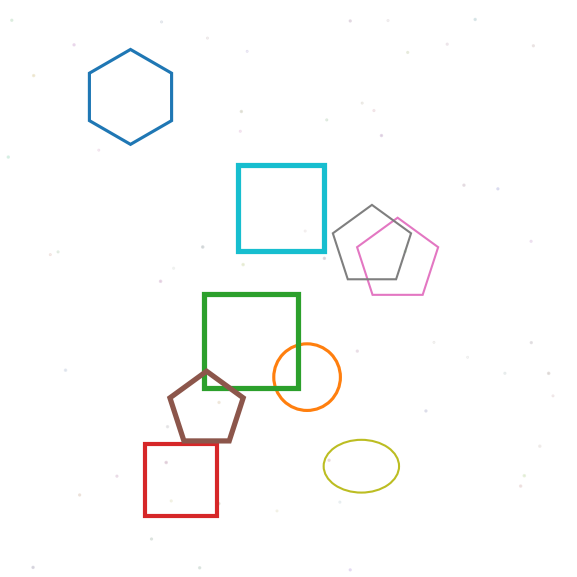[{"shape": "hexagon", "thickness": 1.5, "radius": 0.41, "center": [0.226, 0.831]}, {"shape": "circle", "thickness": 1.5, "radius": 0.29, "center": [0.532, 0.346]}, {"shape": "square", "thickness": 2.5, "radius": 0.41, "center": [0.434, 0.409]}, {"shape": "square", "thickness": 2, "radius": 0.31, "center": [0.314, 0.168]}, {"shape": "pentagon", "thickness": 2.5, "radius": 0.33, "center": [0.358, 0.29]}, {"shape": "pentagon", "thickness": 1, "radius": 0.37, "center": [0.689, 0.548]}, {"shape": "pentagon", "thickness": 1, "radius": 0.36, "center": [0.644, 0.573]}, {"shape": "oval", "thickness": 1, "radius": 0.33, "center": [0.626, 0.192]}, {"shape": "square", "thickness": 2.5, "radius": 0.37, "center": [0.487, 0.639]}]